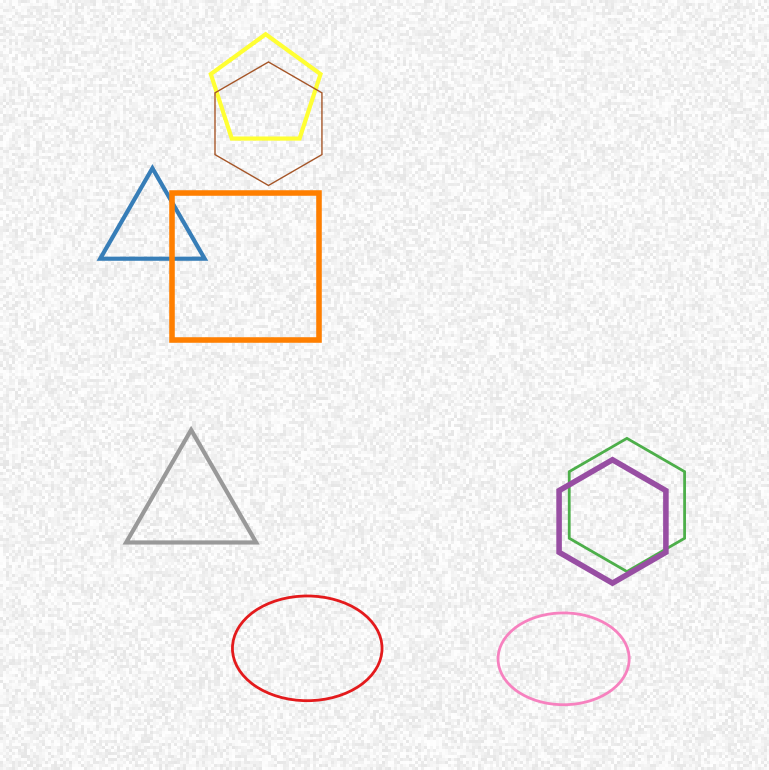[{"shape": "oval", "thickness": 1, "radius": 0.49, "center": [0.399, 0.158]}, {"shape": "triangle", "thickness": 1.5, "radius": 0.39, "center": [0.198, 0.703]}, {"shape": "hexagon", "thickness": 1, "radius": 0.43, "center": [0.814, 0.344]}, {"shape": "hexagon", "thickness": 2, "radius": 0.4, "center": [0.795, 0.323]}, {"shape": "square", "thickness": 2, "radius": 0.48, "center": [0.318, 0.654]}, {"shape": "pentagon", "thickness": 1.5, "radius": 0.37, "center": [0.345, 0.881]}, {"shape": "hexagon", "thickness": 0.5, "radius": 0.4, "center": [0.349, 0.839]}, {"shape": "oval", "thickness": 1, "radius": 0.43, "center": [0.732, 0.144]}, {"shape": "triangle", "thickness": 1.5, "radius": 0.49, "center": [0.248, 0.344]}]